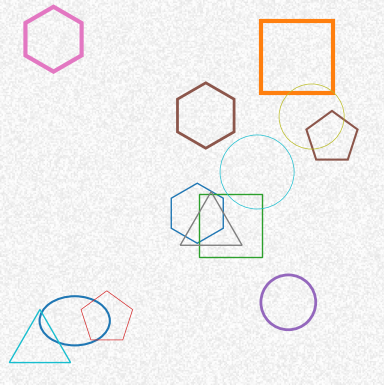[{"shape": "oval", "thickness": 1.5, "radius": 0.46, "center": [0.194, 0.167]}, {"shape": "hexagon", "thickness": 1, "radius": 0.39, "center": [0.512, 0.446]}, {"shape": "square", "thickness": 3, "radius": 0.47, "center": [0.772, 0.851]}, {"shape": "square", "thickness": 1, "radius": 0.41, "center": [0.598, 0.414]}, {"shape": "pentagon", "thickness": 0.5, "radius": 0.35, "center": [0.277, 0.174]}, {"shape": "circle", "thickness": 2, "radius": 0.36, "center": [0.749, 0.215]}, {"shape": "pentagon", "thickness": 1.5, "radius": 0.35, "center": [0.862, 0.642]}, {"shape": "hexagon", "thickness": 2, "radius": 0.42, "center": [0.535, 0.7]}, {"shape": "hexagon", "thickness": 3, "radius": 0.42, "center": [0.139, 0.898]}, {"shape": "triangle", "thickness": 1, "radius": 0.46, "center": [0.548, 0.409]}, {"shape": "circle", "thickness": 0.5, "radius": 0.42, "center": [0.809, 0.697]}, {"shape": "circle", "thickness": 0.5, "radius": 0.48, "center": [0.668, 0.553]}, {"shape": "triangle", "thickness": 1, "radius": 0.46, "center": [0.104, 0.104]}]